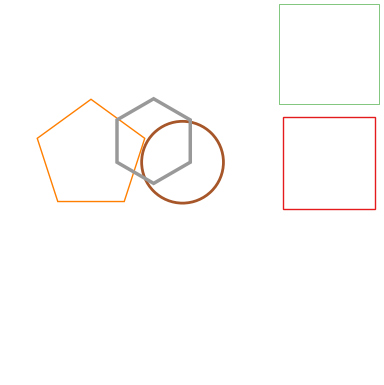[{"shape": "square", "thickness": 1, "radius": 0.59, "center": [0.855, 0.577]}, {"shape": "square", "thickness": 0.5, "radius": 0.65, "center": [0.855, 0.859]}, {"shape": "pentagon", "thickness": 1, "radius": 0.73, "center": [0.236, 0.595]}, {"shape": "circle", "thickness": 2, "radius": 0.53, "center": [0.474, 0.579]}, {"shape": "hexagon", "thickness": 2.5, "radius": 0.55, "center": [0.399, 0.634]}]